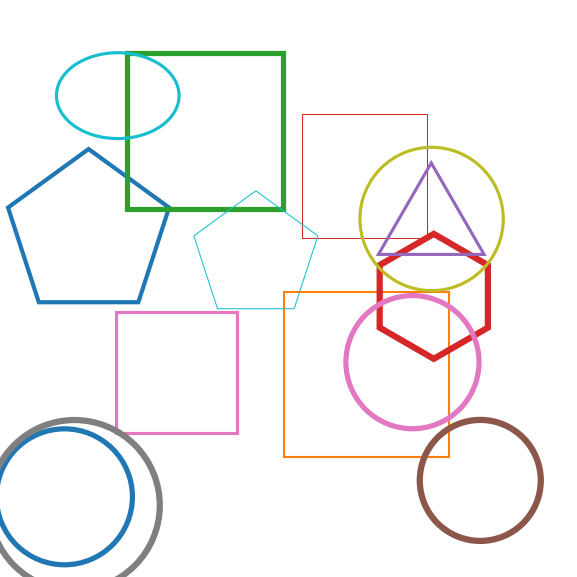[{"shape": "pentagon", "thickness": 2, "radius": 0.73, "center": [0.153, 0.594]}, {"shape": "circle", "thickness": 2.5, "radius": 0.59, "center": [0.112, 0.139]}, {"shape": "square", "thickness": 1, "radius": 0.71, "center": [0.635, 0.351]}, {"shape": "square", "thickness": 2.5, "radius": 0.68, "center": [0.355, 0.772]}, {"shape": "hexagon", "thickness": 3, "radius": 0.54, "center": [0.751, 0.486]}, {"shape": "square", "thickness": 0.5, "radius": 0.54, "center": [0.631, 0.695]}, {"shape": "triangle", "thickness": 1.5, "radius": 0.53, "center": [0.747, 0.611]}, {"shape": "circle", "thickness": 3, "radius": 0.52, "center": [0.832, 0.167]}, {"shape": "square", "thickness": 1.5, "radius": 0.52, "center": [0.305, 0.354]}, {"shape": "circle", "thickness": 2.5, "radius": 0.58, "center": [0.714, 0.372]}, {"shape": "circle", "thickness": 3, "radius": 0.74, "center": [0.129, 0.124]}, {"shape": "circle", "thickness": 1.5, "radius": 0.62, "center": [0.747, 0.62]}, {"shape": "pentagon", "thickness": 0.5, "radius": 0.56, "center": [0.443, 0.556]}, {"shape": "oval", "thickness": 1.5, "radius": 0.53, "center": [0.204, 0.834]}]